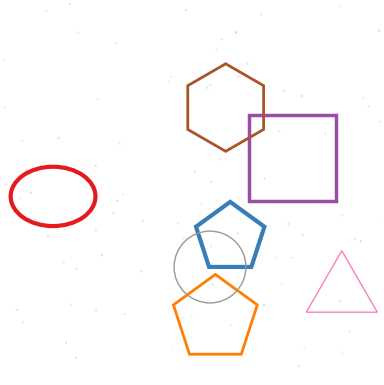[{"shape": "oval", "thickness": 3, "radius": 0.55, "center": [0.138, 0.49]}, {"shape": "pentagon", "thickness": 3, "radius": 0.47, "center": [0.598, 0.382]}, {"shape": "square", "thickness": 2.5, "radius": 0.56, "center": [0.76, 0.591]}, {"shape": "pentagon", "thickness": 2, "radius": 0.57, "center": [0.559, 0.173]}, {"shape": "hexagon", "thickness": 2, "radius": 0.57, "center": [0.586, 0.721]}, {"shape": "triangle", "thickness": 1, "radius": 0.53, "center": [0.888, 0.242]}, {"shape": "circle", "thickness": 1, "radius": 0.47, "center": [0.545, 0.306]}]